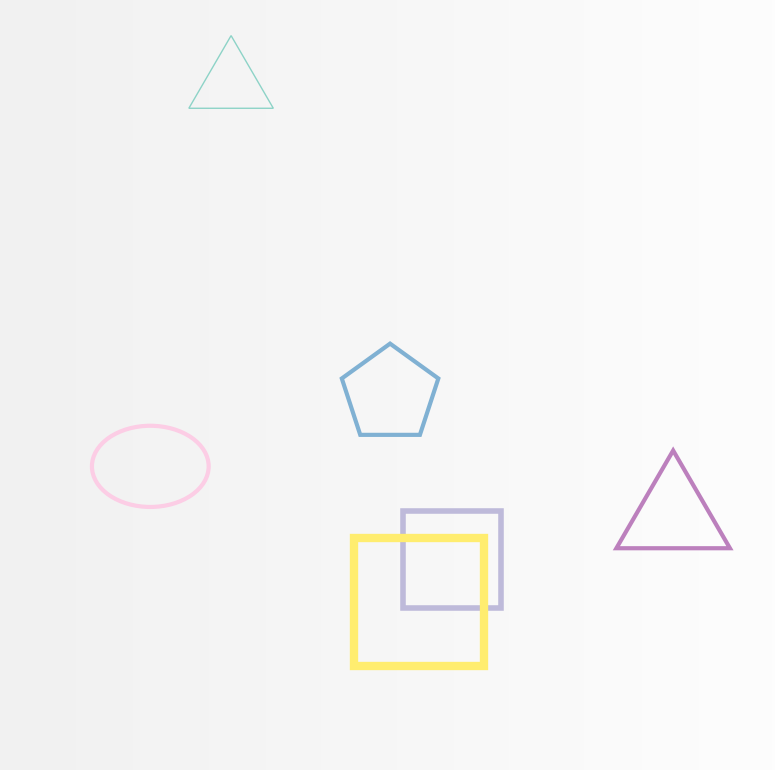[{"shape": "triangle", "thickness": 0.5, "radius": 0.31, "center": [0.298, 0.891]}, {"shape": "square", "thickness": 2, "radius": 0.32, "center": [0.583, 0.273]}, {"shape": "pentagon", "thickness": 1.5, "radius": 0.33, "center": [0.503, 0.488]}, {"shape": "oval", "thickness": 1.5, "radius": 0.38, "center": [0.194, 0.394]}, {"shape": "triangle", "thickness": 1.5, "radius": 0.42, "center": [0.869, 0.33]}, {"shape": "square", "thickness": 3, "radius": 0.42, "center": [0.541, 0.218]}]